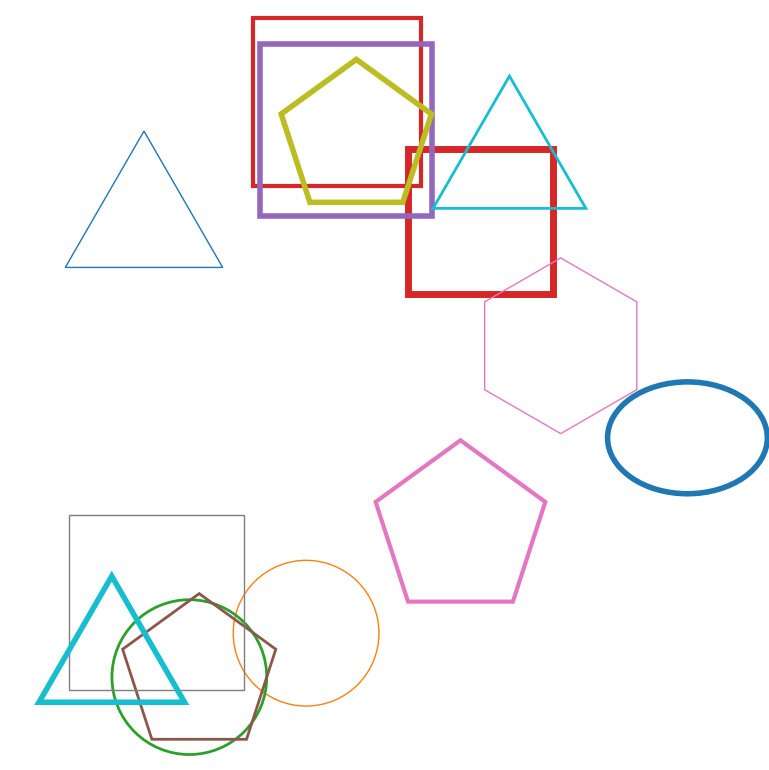[{"shape": "oval", "thickness": 2, "radius": 0.52, "center": [0.893, 0.431]}, {"shape": "triangle", "thickness": 0.5, "radius": 0.59, "center": [0.187, 0.712]}, {"shape": "circle", "thickness": 0.5, "radius": 0.47, "center": [0.398, 0.178]}, {"shape": "circle", "thickness": 1, "radius": 0.5, "center": [0.246, 0.121]}, {"shape": "square", "thickness": 2.5, "radius": 0.47, "center": [0.625, 0.713]}, {"shape": "square", "thickness": 1.5, "radius": 0.55, "center": [0.437, 0.867]}, {"shape": "square", "thickness": 2, "radius": 0.56, "center": [0.449, 0.831]}, {"shape": "pentagon", "thickness": 1, "radius": 0.52, "center": [0.259, 0.125]}, {"shape": "pentagon", "thickness": 1.5, "radius": 0.58, "center": [0.598, 0.312]}, {"shape": "hexagon", "thickness": 0.5, "radius": 0.57, "center": [0.728, 0.551]}, {"shape": "square", "thickness": 0.5, "radius": 0.57, "center": [0.203, 0.218]}, {"shape": "pentagon", "thickness": 2, "radius": 0.51, "center": [0.463, 0.82]}, {"shape": "triangle", "thickness": 1, "radius": 0.57, "center": [0.662, 0.787]}, {"shape": "triangle", "thickness": 2, "radius": 0.55, "center": [0.145, 0.143]}]